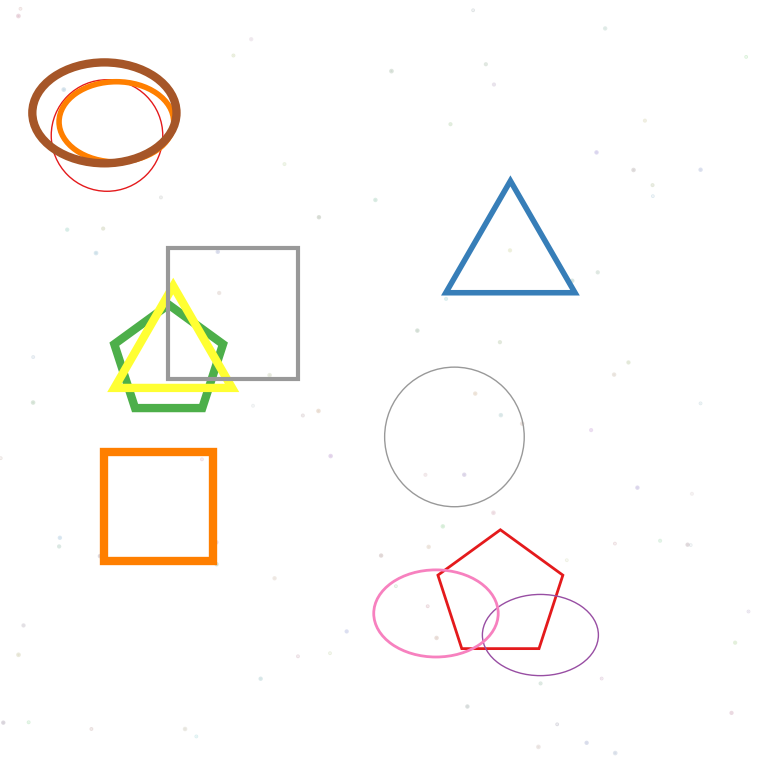[{"shape": "circle", "thickness": 0.5, "radius": 0.36, "center": [0.139, 0.824]}, {"shape": "pentagon", "thickness": 1, "radius": 0.43, "center": [0.65, 0.227]}, {"shape": "triangle", "thickness": 2, "radius": 0.48, "center": [0.663, 0.668]}, {"shape": "pentagon", "thickness": 3, "radius": 0.37, "center": [0.219, 0.53]}, {"shape": "oval", "thickness": 0.5, "radius": 0.38, "center": [0.702, 0.175]}, {"shape": "oval", "thickness": 2, "radius": 0.37, "center": [0.151, 0.842]}, {"shape": "square", "thickness": 3, "radius": 0.36, "center": [0.206, 0.342]}, {"shape": "triangle", "thickness": 3, "radius": 0.44, "center": [0.225, 0.54]}, {"shape": "oval", "thickness": 3, "radius": 0.47, "center": [0.136, 0.853]}, {"shape": "oval", "thickness": 1, "radius": 0.4, "center": [0.566, 0.203]}, {"shape": "square", "thickness": 1.5, "radius": 0.42, "center": [0.303, 0.593]}, {"shape": "circle", "thickness": 0.5, "radius": 0.45, "center": [0.59, 0.433]}]